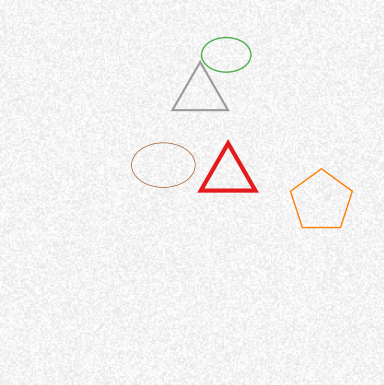[{"shape": "triangle", "thickness": 3, "radius": 0.41, "center": [0.592, 0.546]}, {"shape": "oval", "thickness": 1, "radius": 0.32, "center": [0.588, 0.858]}, {"shape": "pentagon", "thickness": 1, "radius": 0.42, "center": [0.835, 0.477]}, {"shape": "oval", "thickness": 0.5, "radius": 0.41, "center": [0.424, 0.571]}, {"shape": "triangle", "thickness": 1.5, "radius": 0.42, "center": [0.52, 0.756]}]